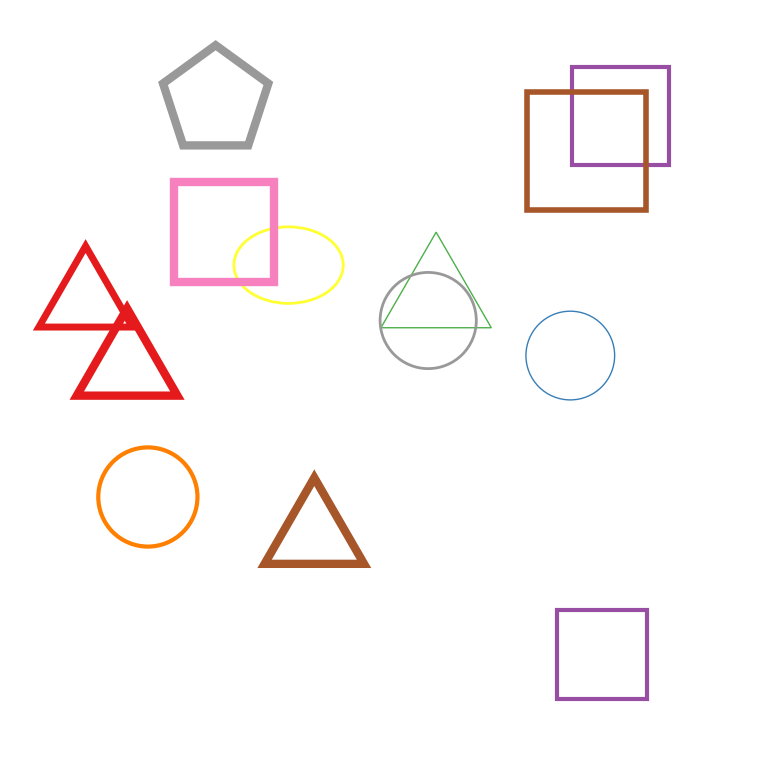[{"shape": "triangle", "thickness": 3, "radius": 0.38, "center": [0.165, 0.524]}, {"shape": "triangle", "thickness": 2.5, "radius": 0.35, "center": [0.111, 0.61]}, {"shape": "circle", "thickness": 0.5, "radius": 0.29, "center": [0.741, 0.538]}, {"shape": "triangle", "thickness": 0.5, "radius": 0.41, "center": [0.566, 0.616]}, {"shape": "square", "thickness": 1.5, "radius": 0.29, "center": [0.782, 0.15]}, {"shape": "square", "thickness": 1.5, "radius": 0.32, "center": [0.806, 0.85]}, {"shape": "circle", "thickness": 1.5, "radius": 0.32, "center": [0.192, 0.355]}, {"shape": "oval", "thickness": 1, "radius": 0.36, "center": [0.375, 0.656]}, {"shape": "square", "thickness": 2, "radius": 0.38, "center": [0.761, 0.804]}, {"shape": "triangle", "thickness": 3, "radius": 0.37, "center": [0.408, 0.305]}, {"shape": "square", "thickness": 3, "radius": 0.32, "center": [0.291, 0.698]}, {"shape": "circle", "thickness": 1, "radius": 0.31, "center": [0.556, 0.584]}, {"shape": "pentagon", "thickness": 3, "radius": 0.36, "center": [0.28, 0.869]}]